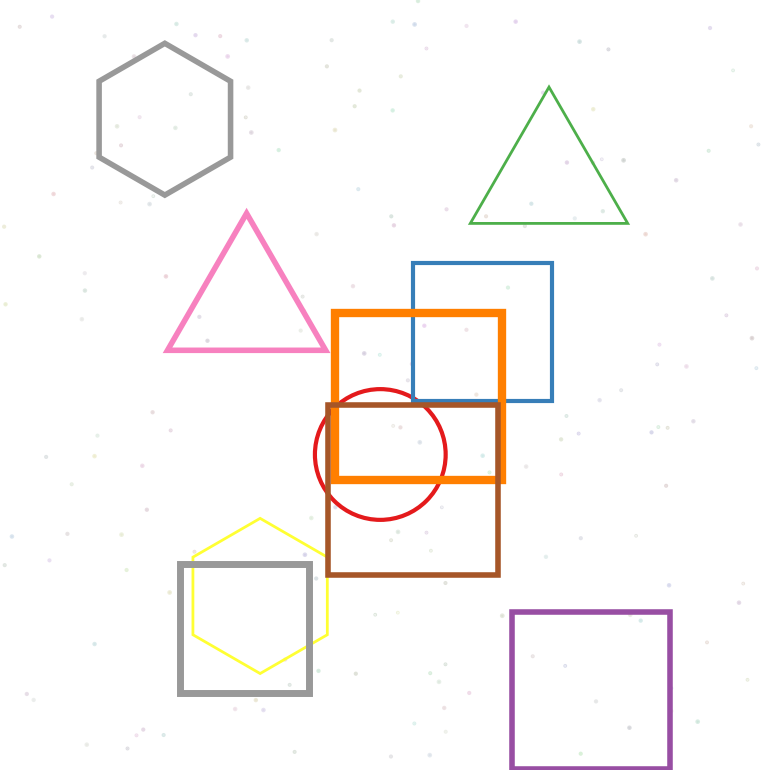[{"shape": "circle", "thickness": 1.5, "radius": 0.42, "center": [0.494, 0.41]}, {"shape": "square", "thickness": 1.5, "radius": 0.45, "center": [0.626, 0.569]}, {"shape": "triangle", "thickness": 1, "radius": 0.59, "center": [0.713, 0.769]}, {"shape": "square", "thickness": 2, "radius": 0.51, "center": [0.768, 0.103]}, {"shape": "square", "thickness": 3, "radius": 0.54, "center": [0.544, 0.485]}, {"shape": "hexagon", "thickness": 1, "radius": 0.5, "center": [0.338, 0.226]}, {"shape": "square", "thickness": 2, "radius": 0.55, "center": [0.536, 0.363]}, {"shape": "triangle", "thickness": 2, "radius": 0.59, "center": [0.32, 0.604]}, {"shape": "hexagon", "thickness": 2, "radius": 0.49, "center": [0.214, 0.845]}, {"shape": "square", "thickness": 2.5, "radius": 0.42, "center": [0.318, 0.184]}]